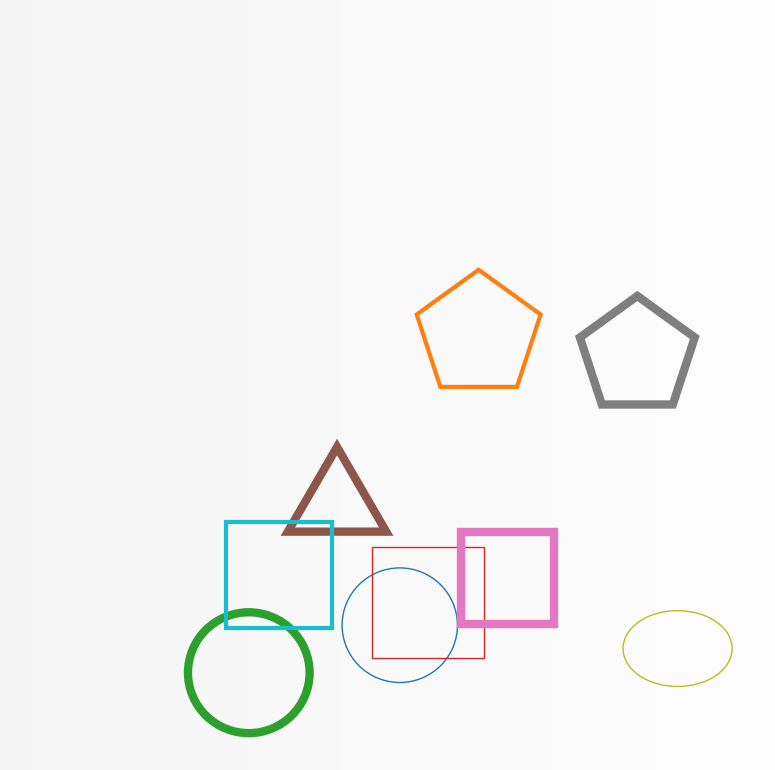[{"shape": "circle", "thickness": 0.5, "radius": 0.37, "center": [0.516, 0.188]}, {"shape": "pentagon", "thickness": 1.5, "radius": 0.42, "center": [0.618, 0.566]}, {"shape": "circle", "thickness": 3, "radius": 0.39, "center": [0.321, 0.126]}, {"shape": "square", "thickness": 0.5, "radius": 0.36, "center": [0.552, 0.218]}, {"shape": "triangle", "thickness": 3, "radius": 0.37, "center": [0.435, 0.346]}, {"shape": "square", "thickness": 3, "radius": 0.3, "center": [0.655, 0.249]}, {"shape": "pentagon", "thickness": 3, "radius": 0.39, "center": [0.822, 0.538]}, {"shape": "oval", "thickness": 0.5, "radius": 0.35, "center": [0.874, 0.158]}, {"shape": "square", "thickness": 1.5, "radius": 0.34, "center": [0.36, 0.253]}]